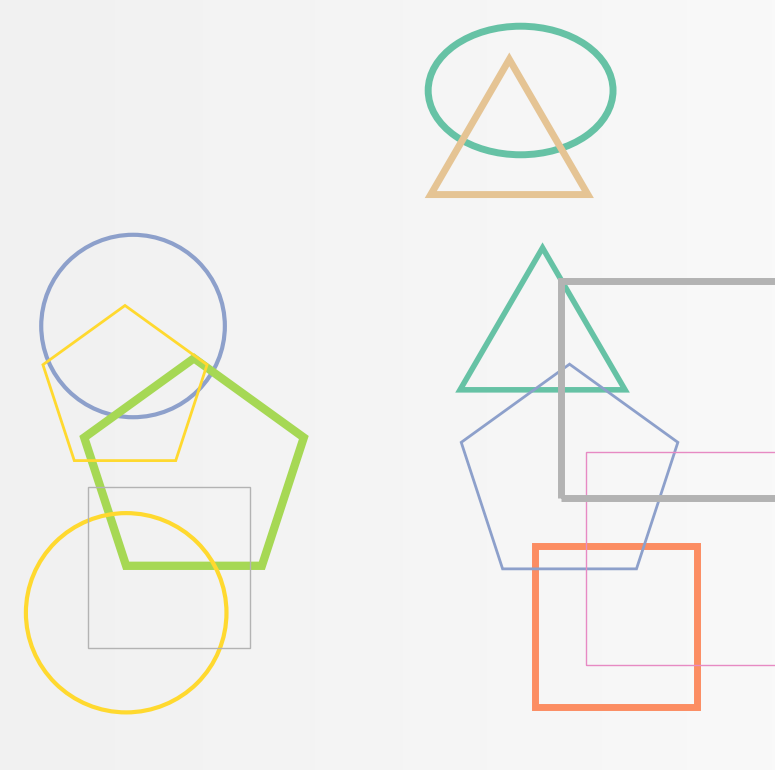[{"shape": "triangle", "thickness": 2, "radius": 0.61, "center": [0.7, 0.555]}, {"shape": "oval", "thickness": 2.5, "radius": 0.6, "center": [0.672, 0.882]}, {"shape": "square", "thickness": 2.5, "radius": 0.52, "center": [0.795, 0.186]}, {"shape": "pentagon", "thickness": 1, "radius": 0.73, "center": [0.735, 0.38]}, {"shape": "circle", "thickness": 1.5, "radius": 0.59, "center": [0.172, 0.577]}, {"shape": "square", "thickness": 0.5, "radius": 0.69, "center": [0.894, 0.275]}, {"shape": "pentagon", "thickness": 3, "radius": 0.74, "center": [0.25, 0.386]}, {"shape": "pentagon", "thickness": 1, "radius": 0.56, "center": [0.161, 0.492]}, {"shape": "circle", "thickness": 1.5, "radius": 0.65, "center": [0.163, 0.204]}, {"shape": "triangle", "thickness": 2.5, "radius": 0.59, "center": [0.657, 0.806]}, {"shape": "square", "thickness": 2.5, "radius": 0.7, "center": [0.864, 0.494]}, {"shape": "square", "thickness": 0.5, "radius": 0.52, "center": [0.218, 0.263]}]